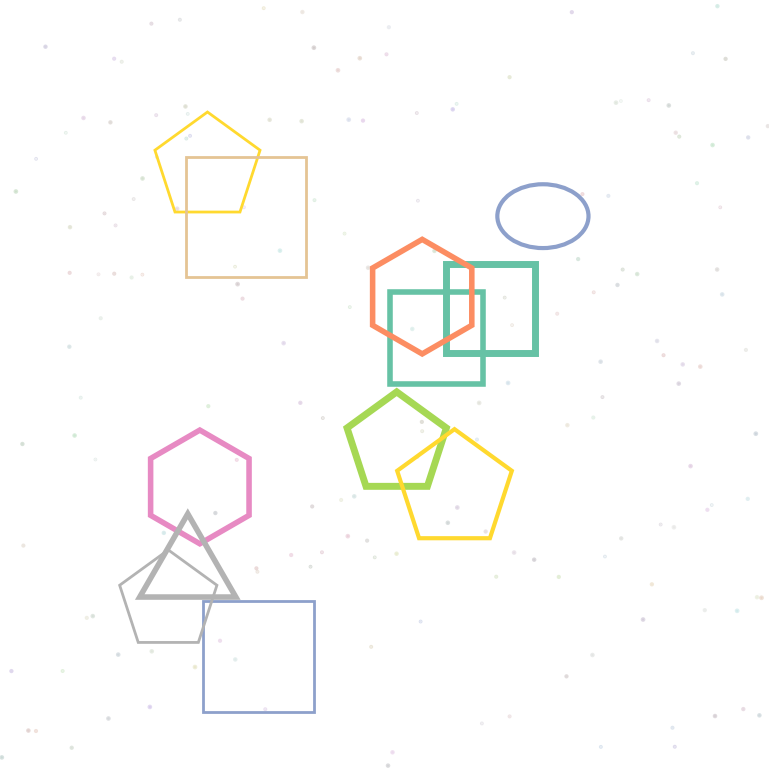[{"shape": "square", "thickness": 2.5, "radius": 0.29, "center": [0.637, 0.6]}, {"shape": "square", "thickness": 2, "radius": 0.3, "center": [0.567, 0.561]}, {"shape": "hexagon", "thickness": 2, "radius": 0.37, "center": [0.548, 0.615]}, {"shape": "square", "thickness": 1, "radius": 0.36, "center": [0.336, 0.148]}, {"shape": "oval", "thickness": 1.5, "radius": 0.3, "center": [0.705, 0.719]}, {"shape": "hexagon", "thickness": 2, "radius": 0.37, "center": [0.26, 0.368]}, {"shape": "pentagon", "thickness": 2.5, "radius": 0.34, "center": [0.515, 0.423]}, {"shape": "pentagon", "thickness": 1.5, "radius": 0.39, "center": [0.59, 0.364]}, {"shape": "pentagon", "thickness": 1, "radius": 0.36, "center": [0.269, 0.783]}, {"shape": "square", "thickness": 1, "radius": 0.39, "center": [0.319, 0.718]}, {"shape": "triangle", "thickness": 2, "radius": 0.36, "center": [0.244, 0.261]}, {"shape": "pentagon", "thickness": 1, "radius": 0.33, "center": [0.219, 0.219]}]